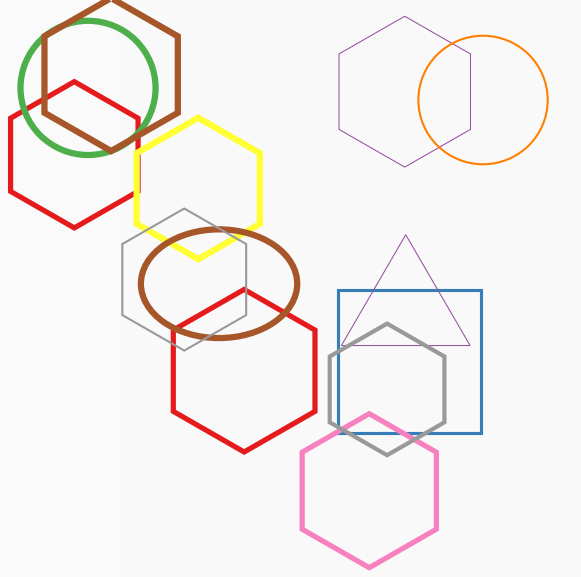[{"shape": "hexagon", "thickness": 2.5, "radius": 0.7, "center": [0.42, 0.357]}, {"shape": "hexagon", "thickness": 2.5, "radius": 0.63, "center": [0.128, 0.731]}, {"shape": "square", "thickness": 1.5, "radius": 0.62, "center": [0.704, 0.373]}, {"shape": "circle", "thickness": 3, "radius": 0.58, "center": [0.151, 0.847]}, {"shape": "hexagon", "thickness": 0.5, "radius": 0.65, "center": [0.696, 0.84]}, {"shape": "triangle", "thickness": 0.5, "radius": 0.64, "center": [0.698, 0.465]}, {"shape": "circle", "thickness": 1, "radius": 0.56, "center": [0.831, 0.826]}, {"shape": "hexagon", "thickness": 3, "radius": 0.61, "center": [0.341, 0.673]}, {"shape": "hexagon", "thickness": 3, "radius": 0.66, "center": [0.191, 0.87]}, {"shape": "oval", "thickness": 3, "radius": 0.67, "center": [0.377, 0.508]}, {"shape": "hexagon", "thickness": 2.5, "radius": 0.67, "center": [0.635, 0.149]}, {"shape": "hexagon", "thickness": 1, "radius": 0.62, "center": [0.317, 0.515]}, {"shape": "hexagon", "thickness": 2, "radius": 0.57, "center": [0.666, 0.325]}]